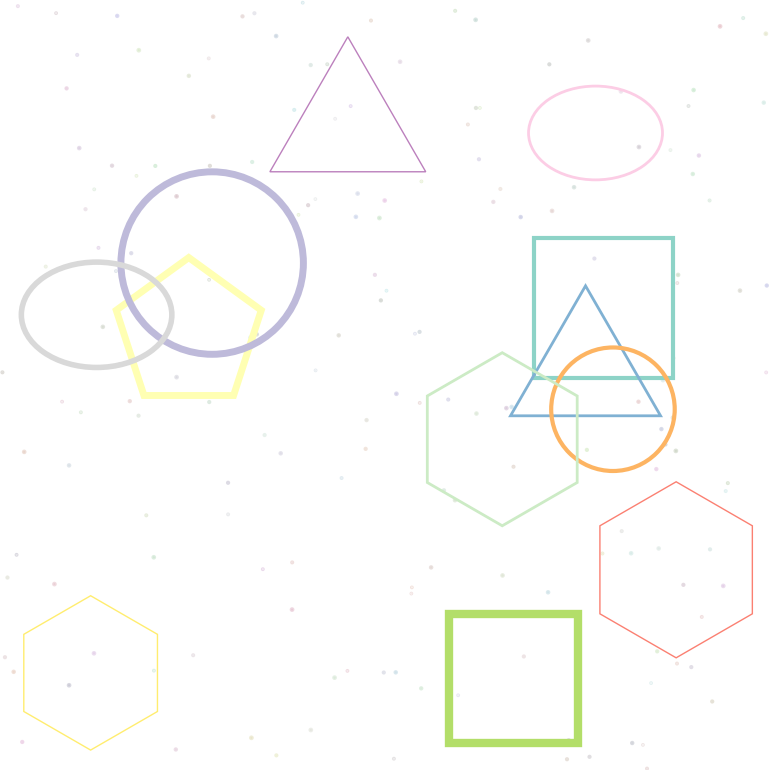[{"shape": "square", "thickness": 1.5, "radius": 0.45, "center": [0.784, 0.6]}, {"shape": "pentagon", "thickness": 2.5, "radius": 0.5, "center": [0.245, 0.566]}, {"shape": "circle", "thickness": 2.5, "radius": 0.59, "center": [0.276, 0.658]}, {"shape": "hexagon", "thickness": 0.5, "radius": 0.57, "center": [0.878, 0.26]}, {"shape": "triangle", "thickness": 1, "radius": 0.56, "center": [0.76, 0.516]}, {"shape": "circle", "thickness": 1.5, "radius": 0.4, "center": [0.796, 0.469]}, {"shape": "square", "thickness": 3, "radius": 0.42, "center": [0.667, 0.119]}, {"shape": "oval", "thickness": 1, "radius": 0.43, "center": [0.773, 0.827]}, {"shape": "oval", "thickness": 2, "radius": 0.49, "center": [0.125, 0.591]}, {"shape": "triangle", "thickness": 0.5, "radius": 0.58, "center": [0.452, 0.835]}, {"shape": "hexagon", "thickness": 1, "radius": 0.56, "center": [0.652, 0.43]}, {"shape": "hexagon", "thickness": 0.5, "radius": 0.5, "center": [0.118, 0.126]}]